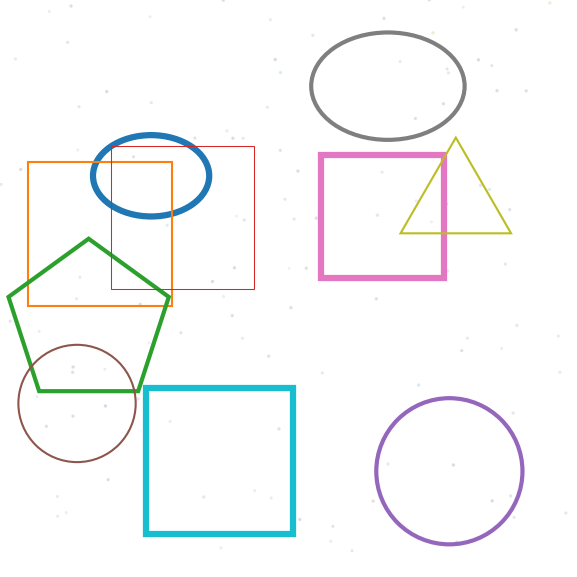[{"shape": "oval", "thickness": 3, "radius": 0.5, "center": [0.262, 0.695]}, {"shape": "square", "thickness": 1, "radius": 0.62, "center": [0.174, 0.595]}, {"shape": "pentagon", "thickness": 2, "radius": 0.73, "center": [0.154, 0.44]}, {"shape": "square", "thickness": 0.5, "radius": 0.62, "center": [0.315, 0.622]}, {"shape": "circle", "thickness": 2, "radius": 0.63, "center": [0.778, 0.183]}, {"shape": "circle", "thickness": 1, "radius": 0.51, "center": [0.133, 0.3]}, {"shape": "square", "thickness": 3, "radius": 0.53, "center": [0.662, 0.624]}, {"shape": "oval", "thickness": 2, "radius": 0.66, "center": [0.672, 0.85]}, {"shape": "triangle", "thickness": 1, "radius": 0.55, "center": [0.789, 0.65]}, {"shape": "square", "thickness": 3, "radius": 0.64, "center": [0.38, 0.201]}]